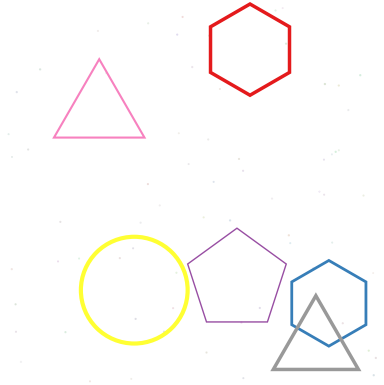[{"shape": "hexagon", "thickness": 2.5, "radius": 0.59, "center": [0.649, 0.871]}, {"shape": "hexagon", "thickness": 2, "radius": 0.56, "center": [0.854, 0.212]}, {"shape": "pentagon", "thickness": 1, "radius": 0.67, "center": [0.615, 0.273]}, {"shape": "circle", "thickness": 3, "radius": 0.69, "center": [0.349, 0.246]}, {"shape": "triangle", "thickness": 1.5, "radius": 0.68, "center": [0.258, 0.711]}, {"shape": "triangle", "thickness": 2.5, "radius": 0.64, "center": [0.82, 0.104]}]